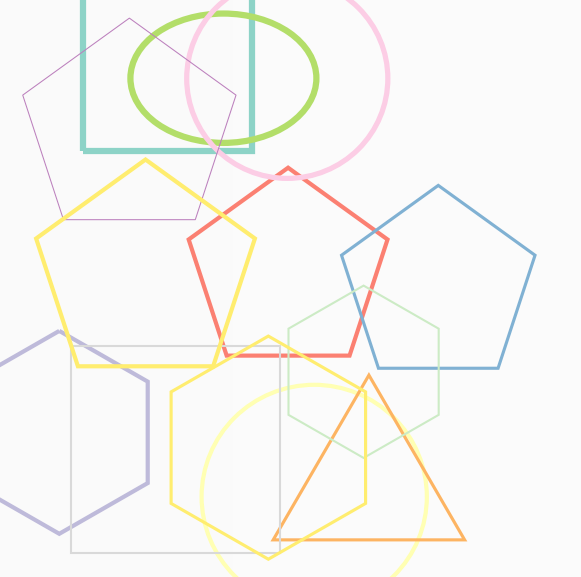[{"shape": "square", "thickness": 3, "radius": 0.73, "center": [0.288, 0.883]}, {"shape": "circle", "thickness": 2, "radius": 0.97, "center": [0.541, 0.139]}, {"shape": "hexagon", "thickness": 2, "radius": 0.88, "center": [0.102, 0.25]}, {"shape": "pentagon", "thickness": 2, "radius": 0.9, "center": [0.496, 0.529]}, {"shape": "pentagon", "thickness": 1.5, "radius": 0.88, "center": [0.754, 0.503]}, {"shape": "triangle", "thickness": 1.5, "radius": 0.95, "center": [0.635, 0.159]}, {"shape": "oval", "thickness": 3, "radius": 0.8, "center": [0.384, 0.864]}, {"shape": "circle", "thickness": 2.5, "radius": 0.87, "center": [0.494, 0.863]}, {"shape": "square", "thickness": 1, "radius": 0.9, "center": [0.302, 0.22]}, {"shape": "pentagon", "thickness": 0.5, "radius": 0.96, "center": [0.223, 0.775]}, {"shape": "hexagon", "thickness": 1, "radius": 0.75, "center": [0.626, 0.355]}, {"shape": "pentagon", "thickness": 2, "radius": 0.99, "center": [0.25, 0.525]}, {"shape": "hexagon", "thickness": 1.5, "radius": 0.97, "center": [0.462, 0.224]}]